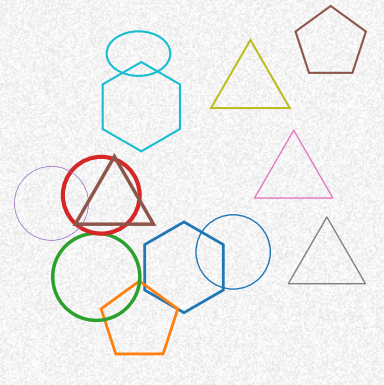[{"shape": "hexagon", "thickness": 2, "radius": 0.59, "center": [0.478, 0.306]}, {"shape": "circle", "thickness": 1, "radius": 0.48, "center": [0.606, 0.346]}, {"shape": "pentagon", "thickness": 2, "radius": 0.52, "center": [0.362, 0.165]}, {"shape": "circle", "thickness": 2.5, "radius": 0.57, "center": [0.25, 0.281]}, {"shape": "circle", "thickness": 3, "radius": 0.5, "center": [0.263, 0.493]}, {"shape": "circle", "thickness": 0.5, "radius": 0.48, "center": [0.134, 0.472]}, {"shape": "pentagon", "thickness": 1.5, "radius": 0.48, "center": [0.859, 0.888]}, {"shape": "triangle", "thickness": 2.5, "radius": 0.59, "center": [0.297, 0.476]}, {"shape": "triangle", "thickness": 1, "radius": 0.59, "center": [0.763, 0.544]}, {"shape": "triangle", "thickness": 1, "radius": 0.58, "center": [0.849, 0.321]}, {"shape": "triangle", "thickness": 1.5, "radius": 0.59, "center": [0.65, 0.778]}, {"shape": "hexagon", "thickness": 1.5, "radius": 0.58, "center": [0.367, 0.723]}, {"shape": "oval", "thickness": 1.5, "radius": 0.41, "center": [0.36, 0.861]}]